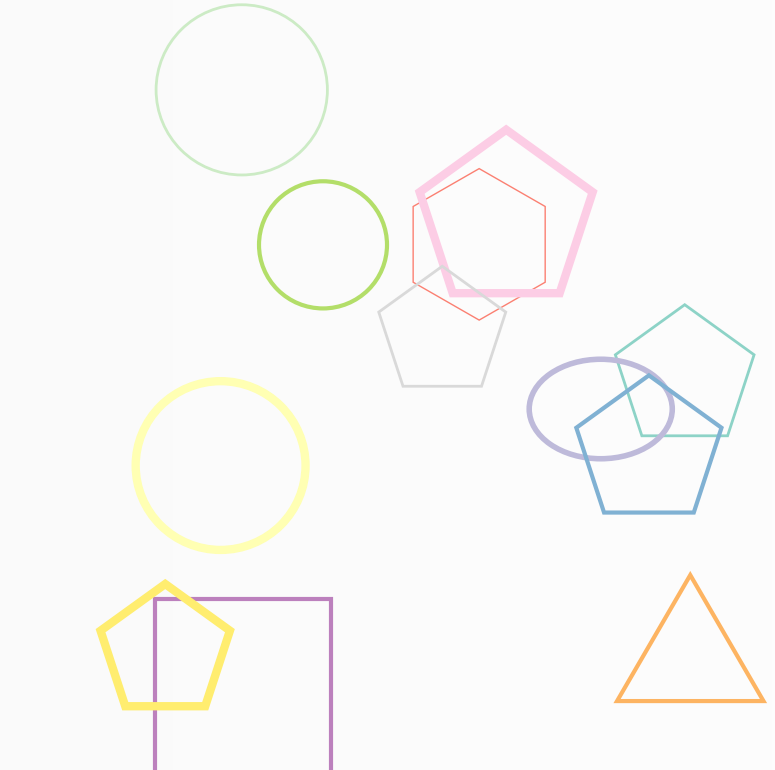[{"shape": "pentagon", "thickness": 1, "radius": 0.47, "center": [0.884, 0.51]}, {"shape": "circle", "thickness": 3, "radius": 0.55, "center": [0.285, 0.395]}, {"shape": "oval", "thickness": 2, "radius": 0.46, "center": [0.775, 0.469]}, {"shape": "hexagon", "thickness": 0.5, "radius": 0.49, "center": [0.618, 0.683]}, {"shape": "pentagon", "thickness": 1.5, "radius": 0.49, "center": [0.837, 0.414]}, {"shape": "triangle", "thickness": 1.5, "radius": 0.55, "center": [0.891, 0.144]}, {"shape": "circle", "thickness": 1.5, "radius": 0.41, "center": [0.417, 0.682]}, {"shape": "pentagon", "thickness": 3, "radius": 0.59, "center": [0.653, 0.714]}, {"shape": "pentagon", "thickness": 1, "radius": 0.43, "center": [0.571, 0.568]}, {"shape": "square", "thickness": 1.5, "radius": 0.57, "center": [0.314, 0.108]}, {"shape": "circle", "thickness": 1, "radius": 0.55, "center": [0.312, 0.883]}, {"shape": "pentagon", "thickness": 3, "radius": 0.44, "center": [0.213, 0.154]}]